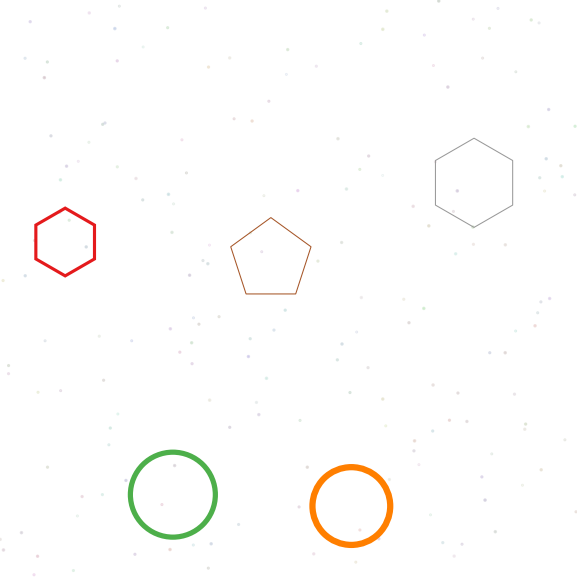[{"shape": "hexagon", "thickness": 1.5, "radius": 0.29, "center": [0.113, 0.58]}, {"shape": "circle", "thickness": 2.5, "radius": 0.37, "center": [0.299, 0.143]}, {"shape": "circle", "thickness": 3, "radius": 0.34, "center": [0.608, 0.123]}, {"shape": "pentagon", "thickness": 0.5, "radius": 0.37, "center": [0.469, 0.549]}, {"shape": "hexagon", "thickness": 0.5, "radius": 0.39, "center": [0.821, 0.683]}]